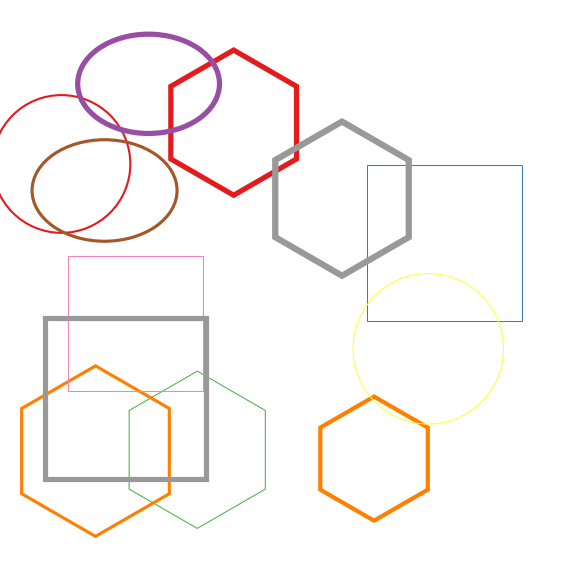[{"shape": "circle", "thickness": 1, "radius": 0.6, "center": [0.106, 0.715]}, {"shape": "hexagon", "thickness": 2.5, "radius": 0.63, "center": [0.405, 0.787]}, {"shape": "square", "thickness": 0.5, "radius": 0.67, "center": [0.77, 0.578]}, {"shape": "hexagon", "thickness": 0.5, "radius": 0.68, "center": [0.342, 0.22]}, {"shape": "oval", "thickness": 2.5, "radius": 0.61, "center": [0.257, 0.854]}, {"shape": "hexagon", "thickness": 1.5, "radius": 0.74, "center": [0.165, 0.218]}, {"shape": "hexagon", "thickness": 2, "radius": 0.54, "center": [0.648, 0.205]}, {"shape": "circle", "thickness": 0.5, "radius": 0.65, "center": [0.742, 0.395]}, {"shape": "oval", "thickness": 1.5, "radius": 0.63, "center": [0.181, 0.669]}, {"shape": "square", "thickness": 0.5, "radius": 0.58, "center": [0.234, 0.439]}, {"shape": "hexagon", "thickness": 3, "radius": 0.67, "center": [0.592, 0.655]}, {"shape": "square", "thickness": 2.5, "radius": 0.7, "center": [0.218, 0.31]}]